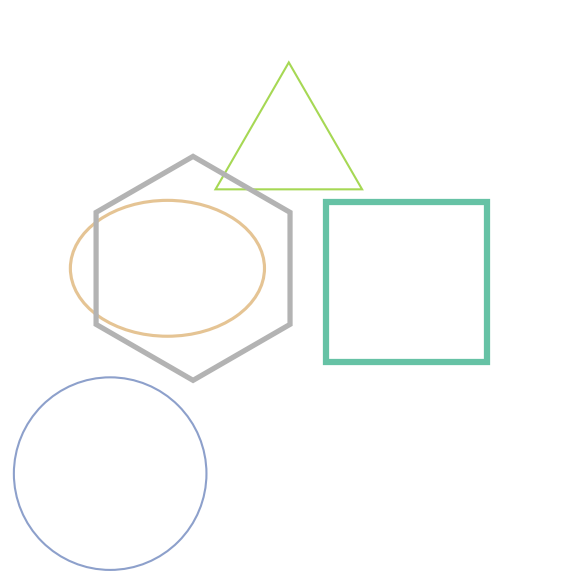[{"shape": "square", "thickness": 3, "radius": 0.69, "center": [0.704, 0.51]}, {"shape": "circle", "thickness": 1, "radius": 0.83, "center": [0.191, 0.179]}, {"shape": "triangle", "thickness": 1, "radius": 0.73, "center": [0.5, 0.745]}, {"shape": "oval", "thickness": 1.5, "radius": 0.84, "center": [0.29, 0.535]}, {"shape": "hexagon", "thickness": 2.5, "radius": 0.97, "center": [0.334, 0.534]}]